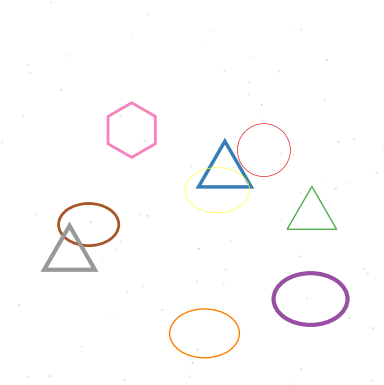[{"shape": "circle", "thickness": 0.5, "radius": 0.34, "center": [0.685, 0.61]}, {"shape": "triangle", "thickness": 2.5, "radius": 0.4, "center": [0.584, 0.554]}, {"shape": "triangle", "thickness": 1, "radius": 0.37, "center": [0.81, 0.442]}, {"shape": "oval", "thickness": 3, "radius": 0.48, "center": [0.807, 0.223]}, {"shape": "oval", "thickness": 1, "radius": 0.45, "center": [0.531, 0.134]}, {"shape": "oval", "thickness": 0.5, "radius": 0.42, "center": [0.564, 0.506]}, {"shape": "oval", "thickness": 2, "radius": 0.39, "center": [0.23, 0.417]}, {"shape": "hexagon", "thickness": 2, "radius": 0.35, "center": [0.342, 0.662]}, {"shape": "triangle", "thickness": 3, "radius": 0.38, "center": [0.181, 0.337]}]